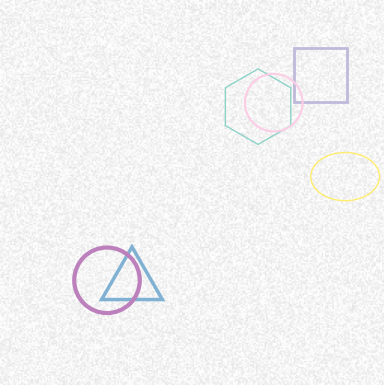[{"shape": "hexagon", "thickness": 1, "radius": 0.49, "center": [0.67, 0.723]}, {"shape": "square", "thickness": 2, "radius": 0.35, "center": [0.833, 0.805]}, {"shape": "triangle", "thickness": 2.5, "radius": 0.46, "center": [0.343, 0.268]}, {"shape": "circle", "thickness": 1.5, "radius": 0.37, "center": [0.711, 0.733]}, {"shape": "circle", "thickness": 3, "radius": 0.43, "center": [0.278, 0.272]}, {"shape": "oval", "thickness": 1, "radius": 0.45, "center": [0.897, 0.541]}]